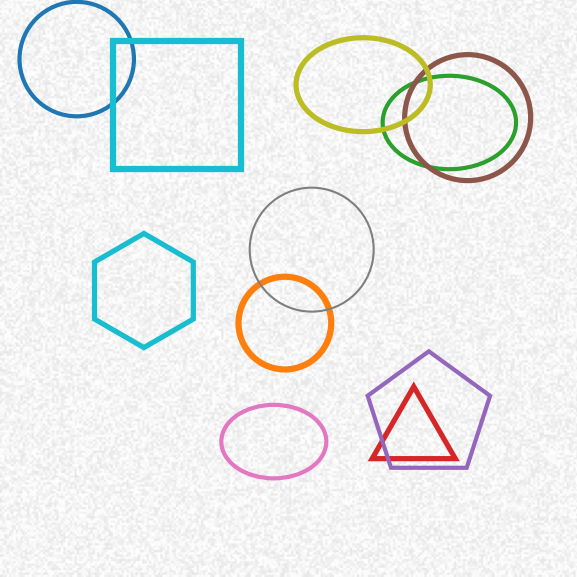[{"shape": "circle", "thickness": 2, "radius": 0.5, "center": [0.133, 0.897]}, {"shape": "circle", "thickness": 3, "radius": 0.4, "center": [0.493, 0.44]}, {"shape": "oval", "thickness": 2, "radius": 0.58, "center": [0.778, 0.787]}, {"shape": "triangle", "thickness": 2.5, "radius": 0.42, "center": [0.716, 0.247]}, {"shape": "pentagon", "thickness": 2, "radius": 0.56, "center": [0.743, 0.279]}, {"shape": "circle", "thickness": 2.5, "radius": 0.55, "center": [0.81, 0.795]}, {"shape": "oval", "thickness": 2, "radius": 0.45, "center": [0.474, 0.234]}, {"shape": "circle", "thickness": 1, "radius": 0.54, "center": [0.54, 0.567]}, {"shape": "oval", "thickness": 2.5, "radius": 0.58, "center": [0.629, 0.853]}, {"shape": "hexagon", "thickness": 2.5, "radius": 0.49, "center": [0.249, 0.496]}, {"shape": "square", "thickness": 3, "radius": 0.55, "center": [0.307, 0.818]}]